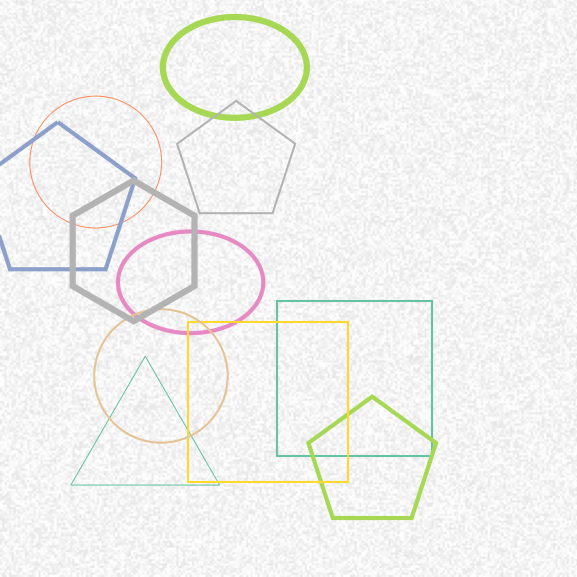[{"shape": "triangle", "thickness": 0.5, "radius": 0.74, "center": [0.251, 0.234]}, {"shape": "square", "thickness": 1, "radius": 0.67, "center": [0.614, 0.344]}, {"shape": "circle", "thickness": 0.5, "radius": 0.57, "center": [0.166, 0.719]}, {"shape": "pentagon", "thickness": 2, "radius": 0.7, "center": [0.1, 0.647]}, {"shape": "oval", "thickness": 2, "radius": 0.63, "center": [0.33, 0.51]}, {"shape": "oval", "thickness": 3, "radius": 0.62, "center": [0.407, 0.882]}, {"shape": "pentagon", "thickness": 2, "radius": 0.58, "center": [0.645, 0.196]}, {"shape": "square", "thickness": 1, "radius": 0.69, "center": [0.465, 0.303]}, {"shape": "circle", "thickness": 1, "radius": 0.58, "center": [0.279, 0.348]}, {"shape": "hexagon", "thickness": 3, "radius": 0.61, "center": [0.231, 0.565]}, {"shape": "pentagon", "thickness": 1, "radius": 0.54, "center": [0.409, 0.717]}]